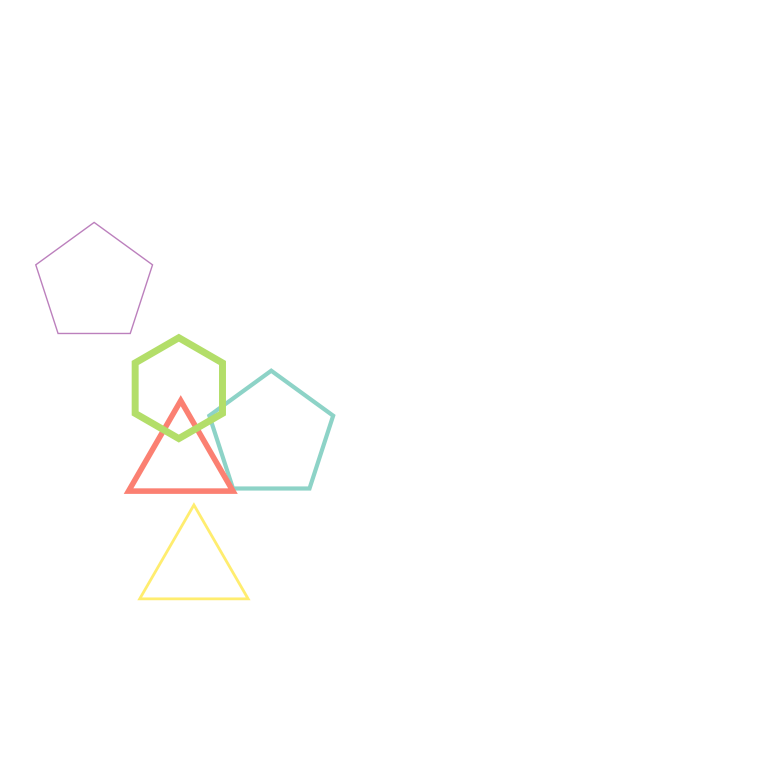[{"shape": "pentagon", "thickness": 1.5, "radius": 0.42, "center": [0.352, 0.434]}, {"shape": "triangle", "thickness": 2, "radius": 0.39, "center": [0.235, 0.401]}, {"shape": "hexagon", "thickness": 2.5, "radius": 0.33, "center": [0.232, 0.496]}, {"shape": "pentagon", "thickness": 0.5, "radius": 0.4, "center": [0.122, 0.631]}, {"shape": "triangle", "thickness": 1, "radius": 0.41, "center": [0.252, 0.263]}]